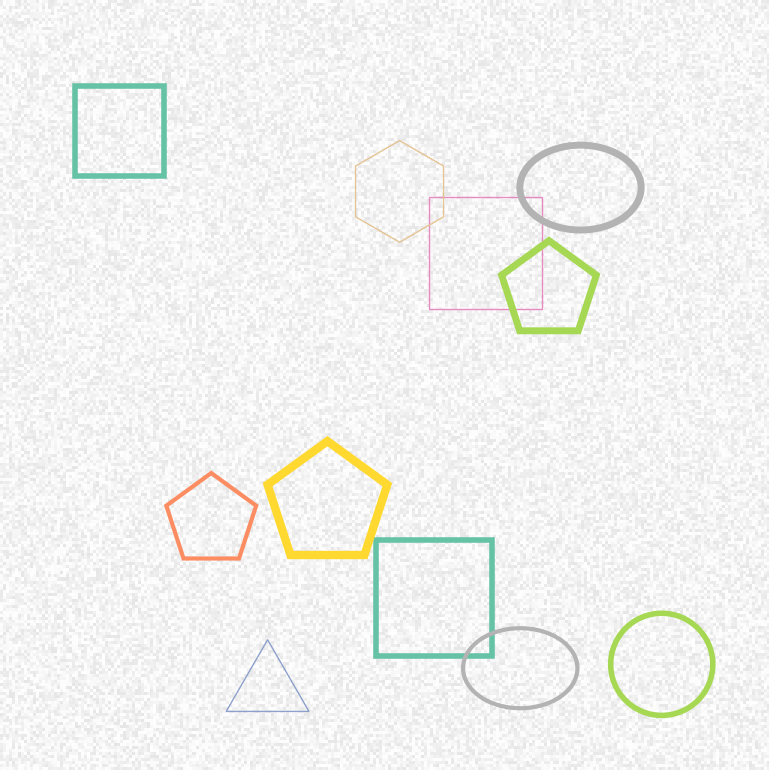[{"shape": "square", "thickness": 2, "radius": 0.38, "center": [0.564, 0.224]}, {"shape": "square", "thickness": 2, "radius": 0.29, "center": [0.155, 0.83]}, {"shape": "pentagon", "thickness": 1.5, "radius": 0.31, "center": [0.274, 0.324]}, {"shape": "triangle", "thickness": 0.5, "radius": 0.31, "center": [0.348, 0.107]}, {"shape": "square", "thickness": 0.5, "radius": 0.36, "center": [0.63, 0.672]}, {"shape": "circle", "thickness": 2, "radius": 0.33, "center": [0.859, 0.137]}, {"shape": "pentagon", "thickness": 2.5, "radius": 0.32, "center": [0.713, 0.623]}, {"shape": "pentagon", "thickness": 3, "radius": 0.41, "center": [0.425, 0.345]}, {"shape": "hexagon", "thickness": 0.5, "radius": 0.33, "center": [0.519, 0.751]}, {"shape": "oval", "thickness": 2.5, "radius": 0.39, "center": [0.754, 0.756]}, {"shape": "oval", "thickness": 1.5, "radius": 0.37, "center": [0.676, 0.132]}]